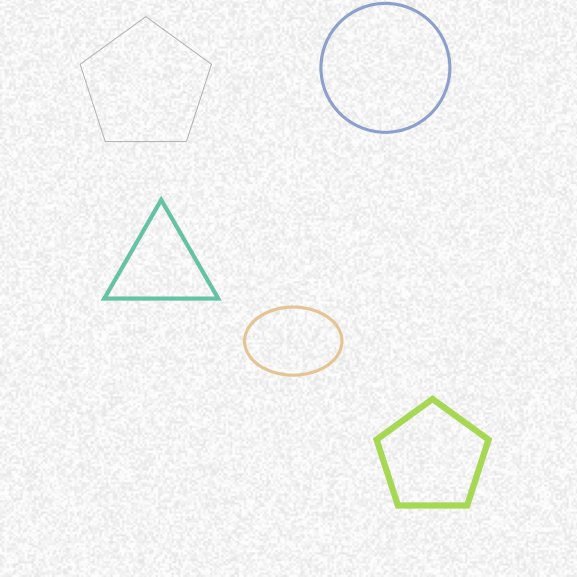[{"shape": "triangle", "thickness": 2, "radius": 0.57, "center": [0.279, 0.539]}, {"shape": "circle", "thickness": 1.5, "radius": 0.56, "center": [0.667, 0.882]}, {"shape": "pentagon", "thickness": 3, "radius": 0.51, "center": [0.749, 0.206]}, {"shape": "oval", "thickness": 1.5, "radius": 0.42, "center": [0.508, 0.408]}, {"shape": "pentagon", "thickness": 0.5, "radius": 0.6, "center": [0.252, 0.851]}]